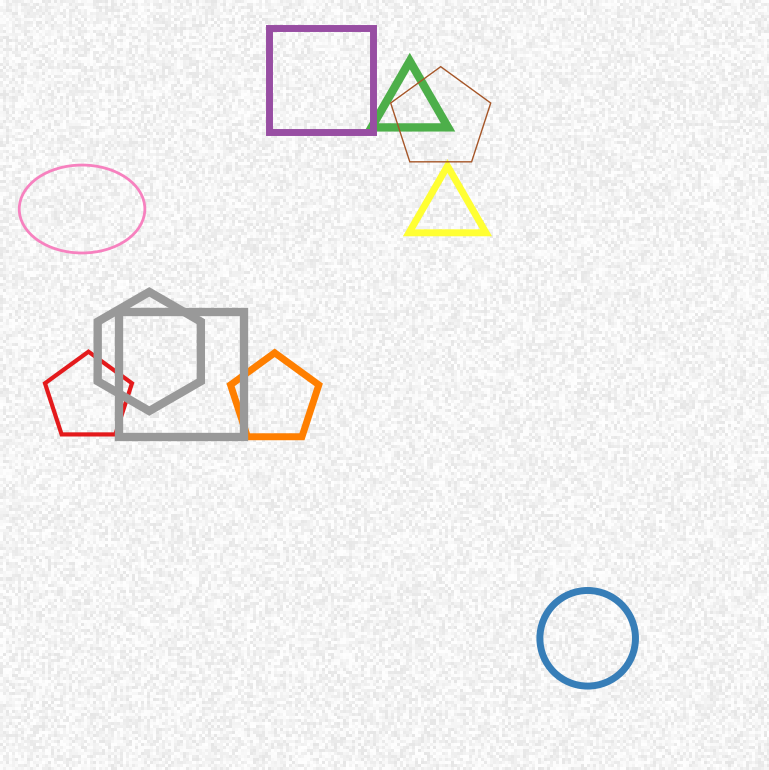[{"shape": "pentagon", "thickness": 1.5, "radius": 0.3, "center": [0.115, 0.484]}, {"shape": "circle", "thickness": 2.5, "radius": 0.31, "center": [0.763, 0.171]}, {"shape": "triangle", "thickness": 3, "radius": 0.29, "center": [0.532, 0.863]}, {"shape": "square", "thickness": 2.5, "radius": 0.34, "center": [0.417, 0.896]}, {"shape": "pentagon", "thickness": 2.5, "radius": 0.3, "center": [0.357, 0.482]}, {"shape": "triangle", "thickness": 2.5, "radius": 0.29, "center": [0.581, 0.727]}, {"shape": "pentagon", "thickness": 0.5, "radius": 0.34, "center": [0.572, 0.845]}, {"shape": "oval", "thickness": 1, "radius": 0.41, "center": [0.107, 0.729]}, {"shape": "square", "thickness": 3, "radius": 0.41, "center": [0.236, 0.513]}, {"shape": "hexagon", "thickness": 3, "radius": 0.39, "center": [0.194, 0.544]}]